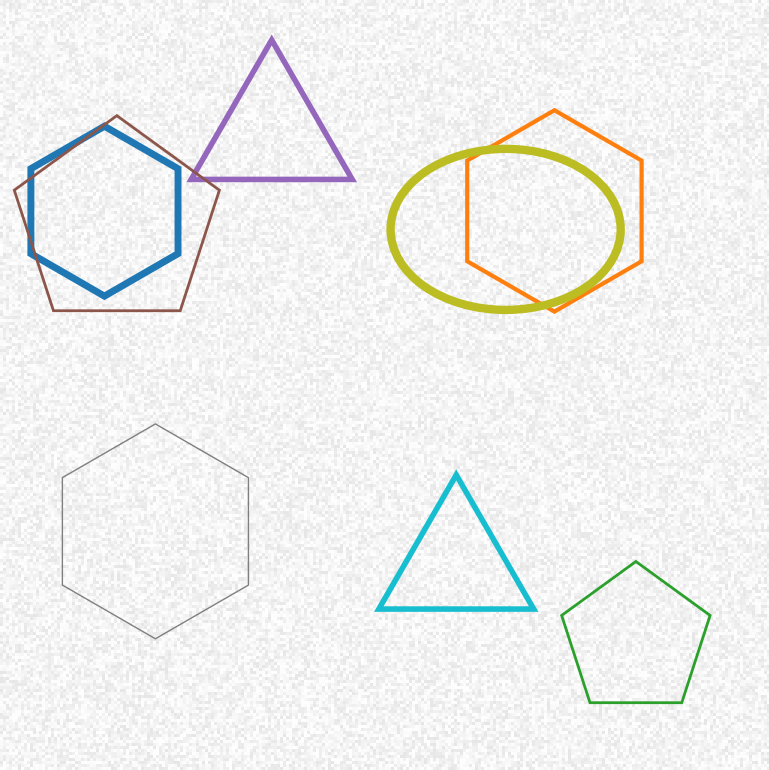[{"shape": "hexagon", "thickness": 2.5, "radius": 0.55, "center": [0.136, 0.726]}, {"shape": "hexagon", "thickness": 1.5, "radius": 0.65, "center": [0.72, 0.726]}, {"shape": "pentagon", "thickness": 1, "radius": 0.51, "center": [0.826, 0.169]}, {"shape": "triangle", "thickness": 2, "radius": 0.6, "center": [0.353, 0.827]}, {"shape": "pentagon", "thickness": 1, "radius": 0.7, "center": [0.152, 0.71]}, {"shape": "hexagon", "thickness": 0.5, "radius": 0.7, "center": [0.202, 0.31]}, {"shape": "oval", "thickness": 3, "radius": 0.75, "center": [0.657, 0.702]}, {"shape": "triangle", "thickness": 2, "radius": 0.58, "center": [0.593, 0.267]}]